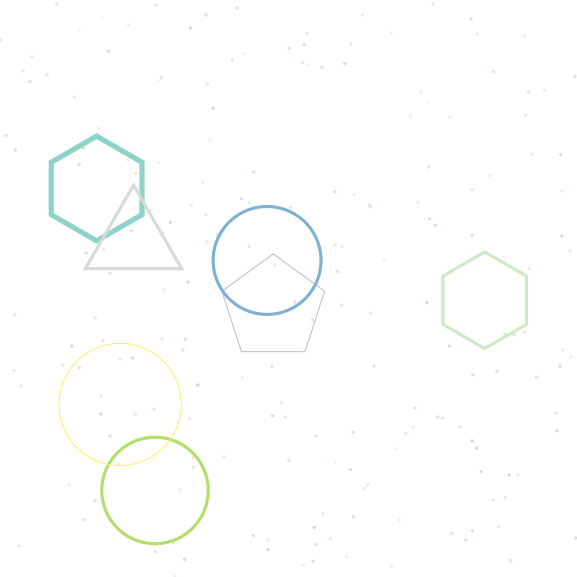[{"shape": "hexagon", "thickness": 2.5, "radius": 0.45, "center": [0.167, 0.673]}, {"shape": "pentagon", "thickness": 0.5, "radius": 0.47, "center": [0.473, 0.466]}, {"shape": "circle", "thickness": 1.5, "radius": 0.47, "center": [0.462, 0.548]}, {"shape": "circle", "thickness": 1.5, "radius": 0.46, "center": [0.268, 0.15]}, {"shape": "triangle", "thickness": 1.5, "radius": 0.48, "center": [0.231, 0.582]}, {"shape": "hexagon", "thickness": 1.5, "radius": 0.42, "center": [0.839, 0.479]}, {"shape": "circle", "thickness": 0.5, "radius": 0.53, "center": [0.208, 0.299]}]